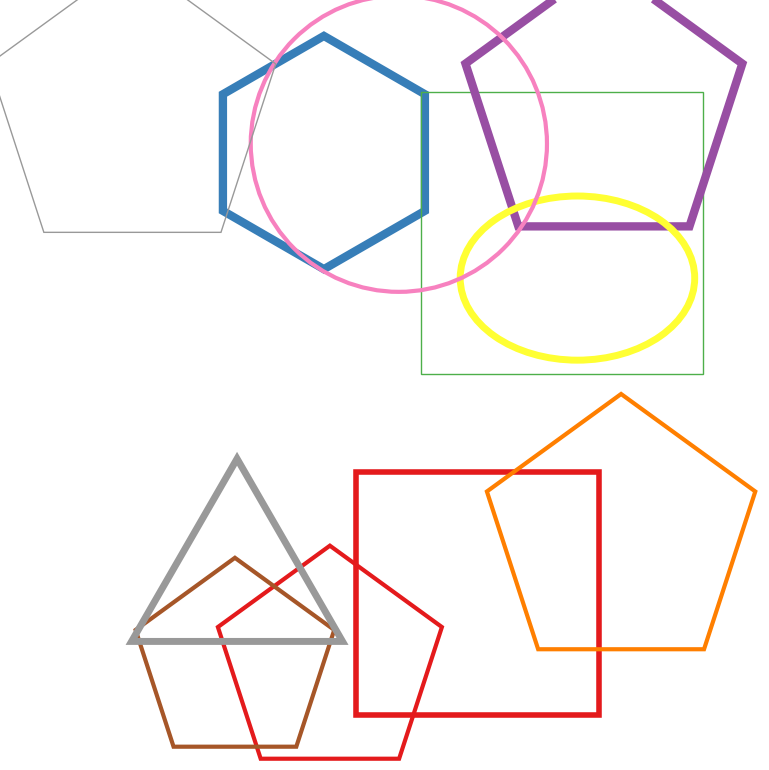[{"shape": "pentagon", "thickness": 1.5, "radius": 0.76, "center": [0.428, 0.138]}, {"shape": "square", "thickness": 2, "radius": 0.79, "center": [0.62, 0.229]}, {"shape": "hexagon", "thickness": 3, "radius": 0.76, "center": [0.421, 0.802]}, {"shape": "square", "thickness": 0.5, "radius": 0.92, "center": [0.73, 0.697]}, {"shape": "pentagon", "thickness": 3, "radius": 0.95, "center": [0.784, 0.859]}, {"shape": "pentagon", "thickness": 1.5, "radius": 0.92, "center": [0.807, 0.305]}, {"shape": "oval", "thickness": 2.5, "radius": 0.76, "center": [0.75, 0.639]}, {"shape": "pentagon", "thickness": 1.5, "radius": 0.68, "center": [0.305, 0.14]}, {"shape": "circle", "thickness": 1.5, "radius": 0.96, "center": [0.518, 0.813]}, {"shape": "triangle", "thickness": 2.5, "radius": 0.79, "center": [0.308, 0.246]}, {"shape": "pentagon", "thickness": 0.5, "radius": 0.98, "center": [0.172, 0.857]}]